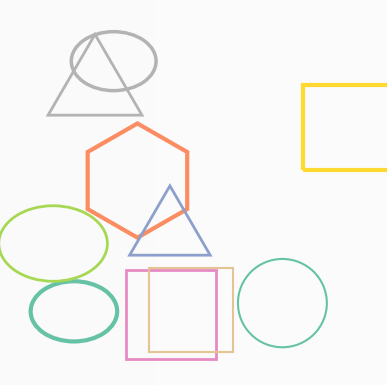[{"shape": "circle", "thickness": 1.5, "radius": 0.57, "center": [0.729, 0.213]}, {"shape": "oval", "thickness": 3, "radius": 0.56, "center": [0.191, 0.191]}, {"shape": "hexagon", "thickness": 3, "radius": 0.74, "center": [0.355, 0.531]}, {"shape": "triangle", "thickness": 2, "radius": 0.6, "center": [0.438, 0.397]}, {"shape": "square", "thickness": 2, "radius": 0.58, "center": [0.442, 0.183]}, {"shape": "oval", "thickness": 2, "radius": 0.7, "center": [0.137, 0.367]}, {"shape": "square", "thickness": 3, "radius": 0.55, "center": [0.891, 0.668]}, {"shape": "square", "thickness": 1.5, "radius": 0.54, "center": [0.493, 0.195]}, {"shape": "oval", "thickness": 2.5, "radius": 0.55, "center": [0.293, 0.841]}, {"shape": "triangle", "thickness": 2, "radius": 0.7, "center": [0.245, 0.771]}]